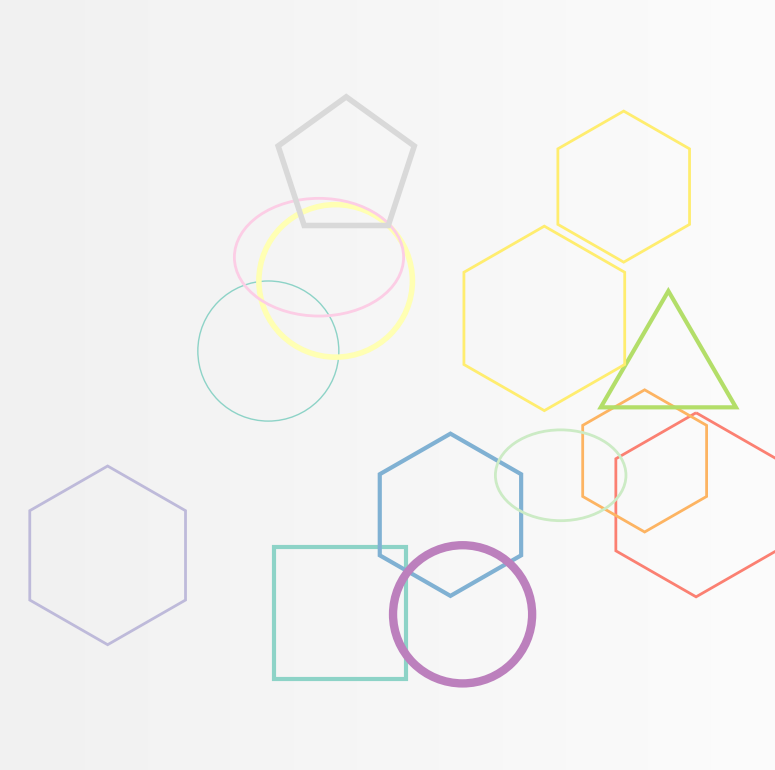[{"shape": "square", "thickness": 1.5, "radius": 0.43, "center": [0.438, 0.204]}, {"shape": "circle", "thickness": 0.5, "radius": 0.45, "center": [0.346, 0.544]}, {"shape": "circle", "thickness": 2, "radius": 0.5, "center": [0.433, 0.635]}, {"shape": "hexagon", "thickness": 1, "radius": 0.58, "center": [0.139, 0.279]}, {"shape": "hexagon", "thickness": 1, "radius": 0.6, "center": [0.898, 0.344]}, {"shape": "hexagon", "thickness": 1.5, "radius": 0.53, "center": [0.581, 0.331]}, {"shape": "hexagon", "thickness": 1, "radius": 0.46, "center": [0.832, 0.401]}, {"shape": "triangle", "thickness": 1.5, "radius": 0.5, "center": [0.862, 0.521]}, {"shape": "oval", "thickness": 1, "radius": 0.55, "center": [0.412, 0.666]}, {"shape": "pentagon", "thickness": 2, "radius": 0.46, "center": [0.447, 0.782]}, {"shape": "circle", "thickness": 3, "radius": 0.45, "center": [0.597, 0.202]}, {"shape": "oval", "thickness": 1, "radius": 0.42, "center": [0.723, 0.383]}, {"shape": "hexagon", "thickness": 1, "radius": 0.49, "center": [0.805, 0.758]}, {"shape": "hexagon", "thickness": 1, "radius": 0.6, "center": [0.702, 0.587]}]